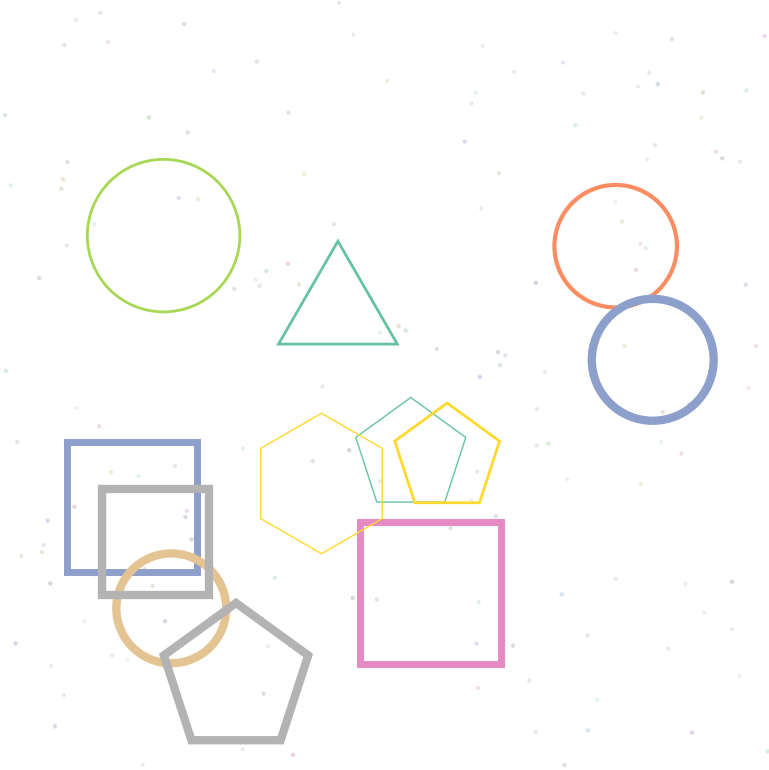[{"shape": "triangle", "thickness": 1, "radius": 0.45, "center": [0.439, 0.598]}, {"shape": "pentagon", "thickness": 0.5, "radius": 0.38, "center": [0.533, 0.409]}, {"shape": "circle", "thickness": 1.5, "radius": 0.4, "center": [0.8, 0.68]}, {"shape": "square", "thickness": 2.5, "radius": 0.42, "center": [0.171, 0.342]}, {"shape": "circle", "thickness": 3, "radius": 0.4, "center": [0.848, 0.533]}, {"shape": "square", "thickness": 2.5, "radius": 0.46, "center": [0.559, 0.23]}, {"shape": "circle", "thickness": 1, "radius": 0.5, "center": [0.212, 0.694]}, {"shape": "pentagon", "thickness": 1, "radius": 0.36, "center": [0.581, 0.405]}, {"shape": "hexagon", "thickness": 0.5, "radius": 0.46, "center": [0.418, 0.372]}, {"shape": "circle", "thickness": 3, "radius": 0.36, "center": [0.222, 0.21]}, {"shape": "pentagon", "thickness": 3, "radius": 0.49, "center": [0.307, 0.118]}, {"shape": "square", "thickness": 3, "radius": 0.35, "center": [0.202, 0.296]}]